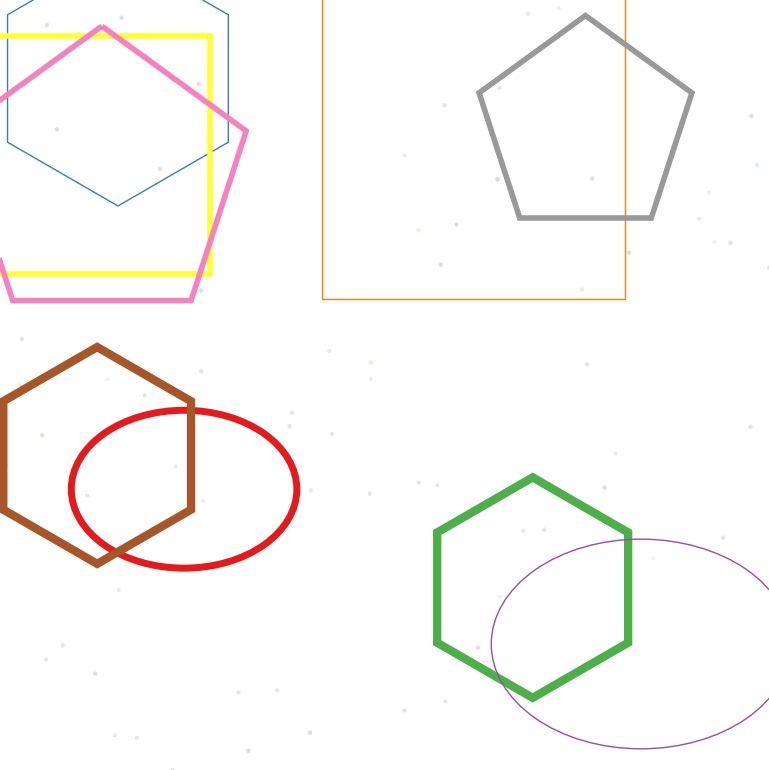[{"shape": "oval", "thickness": 2.5, "radius": 0.73, "center": [0.239, 0.365]}, {"shape": "hexagon", "thickness": 0.5, "radius": 0.83, "center": [0.153, 0.898]}, {"shape": "hexagon", "thickness": 3, "radius": 0.72, "center": [0.692, 0.237]}, {"shape": "oval", "thickness": 0.5, "radius": 0.97, "center": [0.833, 0.164]}, {"shape": "square", "thickness": 0.5, "radius": 0.98, "center": [0.615, 0.808]}, {"shape": "square", "thickness": 2, "radius": 0.77, "center": [0.119, 0.799]}, {"shape": "hexagon", "thickness": 3, "radius": 0.7, "center": [0.126, 0.409]}, {"shape": "pentagon", "thickness": 2, "radius": 0.99, "center": [0.132, 0.769]}, {"shape": "pentagon", "thickness": 2, "radius": 0.73, "center": [0.76, 0.834]}]